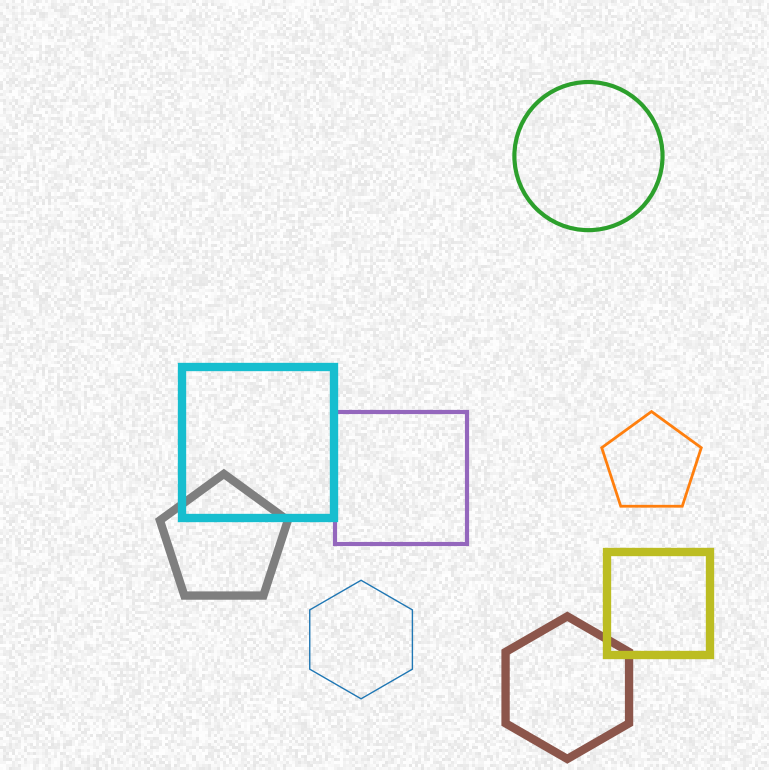[{"shape": "hexagon", "thickness": 0.5, "radius": 0.38, "center": [0.469, 0.169]}, {"shape": "pentagon", "thickness": 1, "radius": 0.34, "center": [0.846, 0.398]}, {"shape": "circle", "thickness": 1.5, "radius": 0.48, "center": [0.764, 0.797]}, {"shape": "square", "thickness": 1.5, "radius": 0.43, "center": [0.521, 0.379]}, {"shape": "hexagon", "thickness": 3, "radius": 0.46, "center": [0.737, 0.107]}, {"shape": "pentagon", "thickness": 3, "radius": 0.44, "center": [0.291, 0.297]}, {"shape": "square", "thickness": 3, "radius": 0.33, "center": [0.855, 0.216]}, {"shape": "square", "thickness": 3, "radius": 0.49, "center": [0.335, 0.425]}]